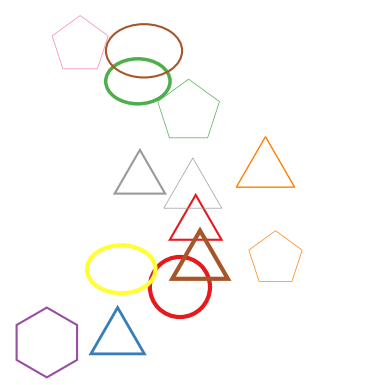[{"shape": "triangle", "thickness": 1.5, "radius": 0.39, "center": [0.508, 0.416]}, {"shape": "circle", "thickness": 3, "radius": 0.39, "center": [0.467, 0.255]}, {"shape": "triangle", "thickness": 2, "radius": 0.4, "center": [0.306, 0.121]}, {"shape": "oval", "thickness": 2.5, "radius": 0.42, "center": [0.358, 0.789]}, {"shape": "pentagon", "thickness": 0.5, "radius": 0.42, "center": [0.49, 0.71]}, {"shape": "hexagon", "thickness": 1.5, "radius": 0.45, "center": [0.122, 0.11]}, {"shape": "pentagon", "thickness": 0.5, "radius": 0.36, "center": [0.716, 0.328]}, {"shape": "triangle", "thickness": 1, "radius": 0.44, "center": [0.69, 0.558]}, {"shape": "oval", "thickness": 3, "radius": 0.44, "center": [0.315, 0.301]}, {"shape": "triangle", "thickness": 3, "radius": 0.42, "center": [0.52, 0.318]}, {"shape": "oval", "thickness": 1.5, "radius": 0.49, "center": [0.374, 0.868]}, {"shape": "pentagon", "thickness": 0.5, "radius": 0.38, "center": [0.208, 0.883]}, {"shape": "triangle", "thickness": 1.5, "radius": 0.38, "center": [0.363, 0.535]}, {"shape": "triangle", "thickness": 0.5, "radius": 0.43, "center": [0.501, 0.503]}]